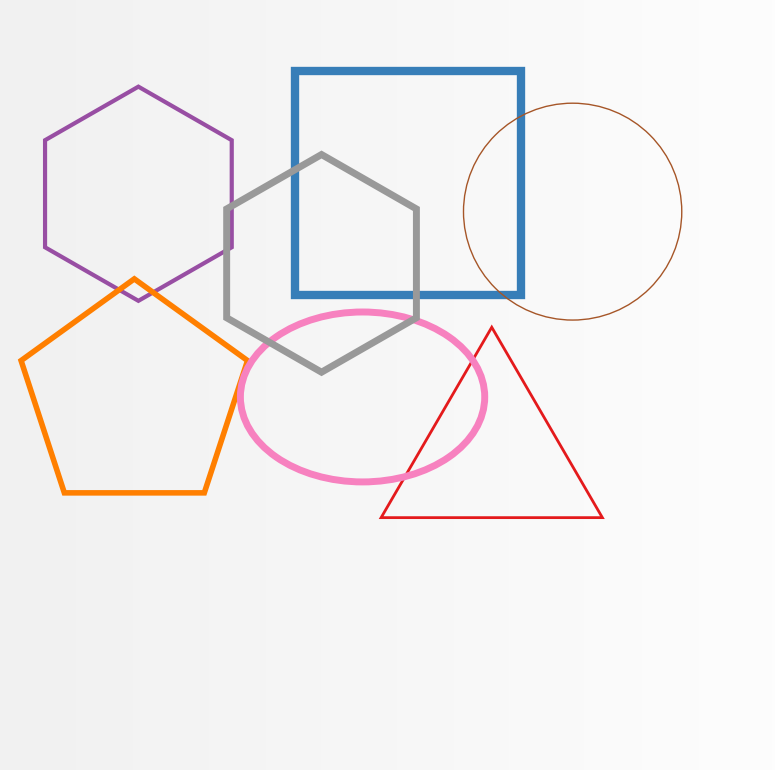[{"shape": "triangle", "thickness": 1, "radius": 0.82, "center": [0.635, 0.41]}, {"shape": "square", "thickness": 3, "radius": 0.73, "center": [0.527, 0.762]}, {"shape": "hexagon", "thickness": 1.5, "radius": 0.7, "center": [0.179, 0.748]}, {"shape": "pentagon", "thickness": 2, "radius": 0.77, "center": [0.173, 0.484]}, {"shape": "circle", "thickness": 0.5, "radius": 0.7, "center": [0.739, 0.725]}, {"shape": "oval", "thickness": 2.5, "radius": 0.79, "center": [0.468, 0.484]}, {"shape": "hexagon", "thickness": 2.5, "radius": 0.71, "center": [0.415, 0.658]}]